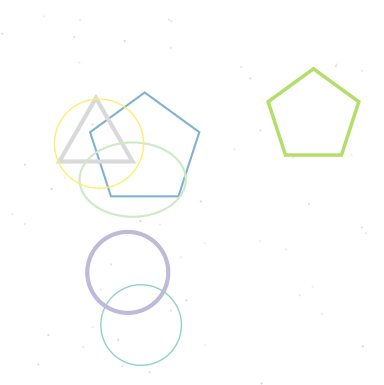[{"shape": "circle", "thickness": 1, "radius": 0.52, "center": [0.367, 0.156]}, {"shape": "circle", "thickness": 3, "radius": 0.53, "center": [0.332, 0.292]}, {"shape": "pentagon", "thickness": 1.5, "radius": 0.75, "center": [0.376, 0.611]}, {"shape": "pentagon", "thickness": 2.5, "radius": 0.62, "center": [0.814, 0.697]}, {"shape": "triangle", "thickness": 3, "radius": 0.55, "center": [0.249, 0.635]}, {"shape": "oval", "thickness": 1.5, "radius": 0.69, "center": [0.345, 0.533]}, {"shape": "circle", "thickness": 1, "radius": 0.58, "center": [0.257, 0.627]}]